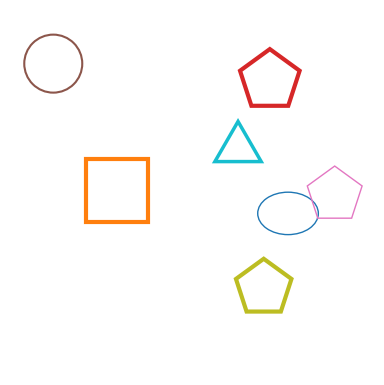[{"shape": "oval", "thickness": 1, "radius": 0.39, "center": [0.748, 0.446]}, {"shape": "square", "thickness": 3, "radius": 0.4, "center": [0.304, 0.505]}, {"shape": "pentagon", "thickness": 3, "radius": 0.41, "center": [0.701, 0.791]}, {"shape": "circle", "thickness": 1.5, "radius": 0.38, "center": [0.138, 0.835]}, {"shape": "pentagon", "thickness": 1, "radius": 0.37, "center": [0.869, 0.494]}, {"shape": "pentagon", "thickness": 3, "radius": 0.38, "center": [0.685, 0.252]}, {"shape": "triangle", "thickness": 2.5, "radius": 0.35, "center": [0.618, 0.615]}]